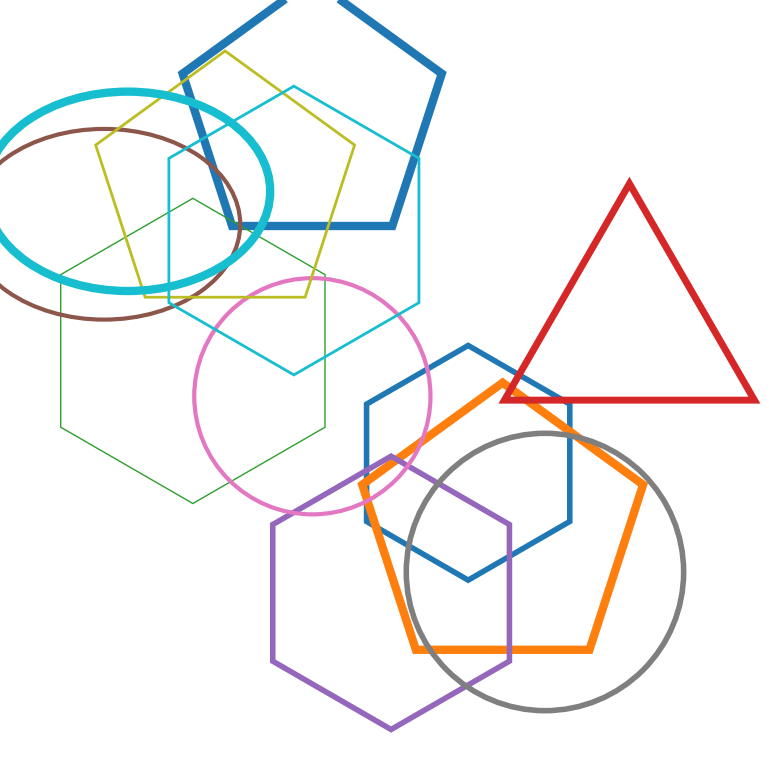[{"shape": "hexagon", "thickness": 2, "radius": 0.76, "center": [0.608, 0.399]}, {"shape": "pentagon", "thickness": 3, "radius": 0.88, "center": [0.405, 0.85]}, {"shape": "pentagon", "thickness": 3, "radius": 0.96, "center": [0.653, 0.311]}, {"shape": "hexagon", "thickness": 0.5, "radius": 0.99, "center": [0.25, 0.544]}, {"shape": "triangle", "thickness": 2.5, "radius": 0.94, "center": [0.817, 0.574]}, {"shape": "hexagon", "thickness": 2, "radius": 0.89, "center": [0.508, 0.23]}, {"shape": "oval", "thickness": 1.5, "radius": 0.88, "center": [0.135, 0.709]}, {"shape": "circle", "thickness": 1.5, "radius": 0.77, "center": [0.406, 0.485]}, {"shape": "circle", "thickness": 2, "radius": 0.9, "center": [0.708, 0.257]}, {"shape": "pentagon", "thickness": 1, "radius": 0.88, "center": [0.292, 0.757]}, {"shape": "oval", "thickness": 3, "radius": 0.92, "center": [0.166, 0.752]}, {"shape": "hexagon", "thickness": 1, "radius": 0.94, "center": [0.382, 0.701]}]